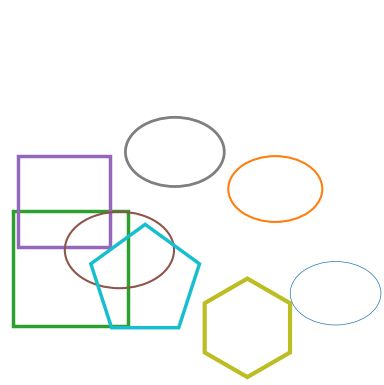[{"shape": "oval", "thickness": 0.5, "radius": 0.59, "center": [0.872, 0.238]}, {"shape": "oval", "thickness": 1.5, "radius": 0.61, "center": [0.715, 0.509]}, {"shape": "square", "thickness": 2.5, "radius": 0.75, "center": [0.183, 0.303]}, {"shape": "square", "thickness": 2.5, "radius": 0.59, "center": [0.166, 0.477]}, {"shape": "oval", "thickness": 1.5, "radius": 0.71, "center": [0.31, 0.351]}, {"shape": "oval", "thickness": 2, "radius": 0.64, "center": [0.454, 0.605]}, {"shape": "hexagon", "thickness": 3, "radius": 0.64, "center": [0.642, 0.148]}, {"shape": "pentagon", "thickness": 2.5, "radius": 0.74, "center": [0.377, 0.269]}]